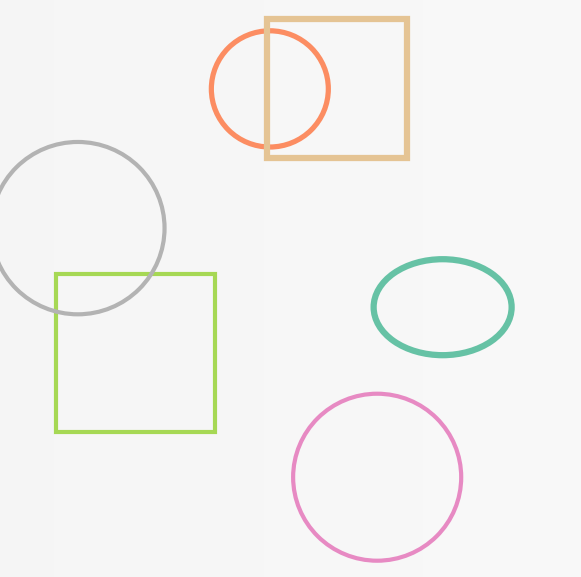[{"shape": "oval", "thickness": 3, "radius": 0.59, "center": [0.762, 0.467]}, {"shape": "circle", "thickness": 2.5, "radius": 0.5, "center": [0.464, 0.845]}, {"shape": "circle", "thickness": 2, "radius": 0.72, "center": [0.649, 0.173]}, {"shape": "square", "thickness": 2, "radius": 0.68, "center": [0.233, 0.388]}, {"shape": "square", "thickness": 3, "radius": 0.6, "center": [0.579, 0.846]}, {"shape": "circle", "thickness": 2, "radius": 0.75, "center": [0.134, 0.604]}]